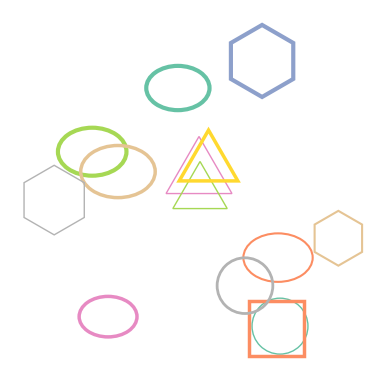[{"shape": "circle", "thickness": 1, "radius": 0.36, "center": [0.727, 0.153]}, {"shape": "oval", "thickness": 3, "radius": 0.41, "center": [0.462, 0.771]}, {"shape": "oval", "thickness": 1.5, "radius": 0.45, "center": [0.722, 0.331]}, {"shape": "square", "thickness": 2.5, "radius": 0.36, "center": [0.718, 0.148]}, {"shape": "hexagon", "thickness": 3, "radius": 0.47, "center": [0.681, 0.842]}, {"shape": "triangle", "thickness": 1, "radius": 0.49, "center": [0.517, 0.547]}, {"shape": "oval", "thickness": 2.5, "radius": 0.38, "center": [0.281, 0.178]}, {"shape": "triangle", "thickness": 1, "radius": 0.41, "center": [0.52, 0.499]}, {"shape": "oval", "thickness": 3, "radius": 0.45, "center": [0.239, 0.606]}, {"shape": "triangle", "thickness": 2.5, "radius": 0.44, "center": [0.542, 0.574]}, {"shape": "hexagon", "thickness": 1.5, "radius": 0.36, "center": [0.879, 0.381]}, {"shape": "oval", "thickness": 2.5, "radius": 0.48, "center": [0.306, 0.554]}, {"shape": "circle", "thickness": 2, "radius": 0.36, "center": [0.636, 0.258]}, {"shape": "hexagon", "thickness": 1, "radius": 0.45, "center": [0.141, 0.48]}]